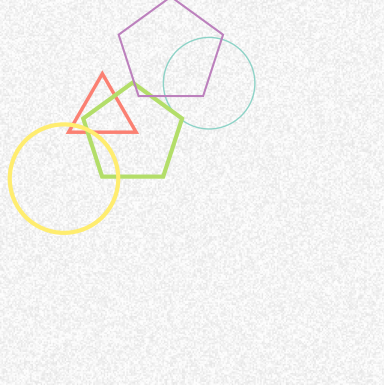[{"shape": "circle", "thickness": 1, "radius": 0.59, "center": [0.543, 0.784]}, {"shape": "triangle", "thickness": 2.5, "radius": 0.51, "center": [0.266, 0.707]}, {"shape": "pentagon", "thickness": 3, "radius": 0.67, "center": [0.345, 0.65]}, {"shape": "pentagon", "thickness": 1.5, "radius": 0.71, "center": [0.444, 0.866]}, {"shape": "circle", "thickness": 3, "radius": 0.7, "center": [0.166, 0.536]}]